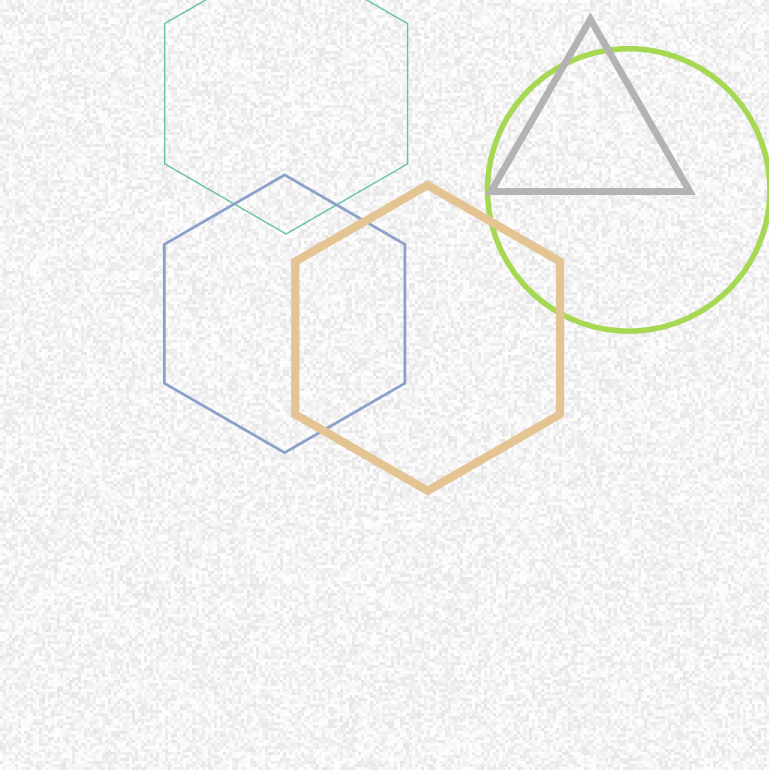[{"shape": "hexagon", "thickness": 0.5, "radius": 0.91, "center": [0.372, 0.878]}, {"shape": "hexagon", "thickness": 1, "radius": 0.9, "center": [0.37, 0.592]}, {"shape": "circle", "thickness": 2, "radius": 0.92, "center": [0.816, 0.753]}, {"shape": "hexagon", "thickness": 3, "radius": 0.99, "center": [0.555, 0.561]}, {"shape": "triangle", "thickness": 2.5, "radius": 0.75, "center": [0.767, 0.826]}]